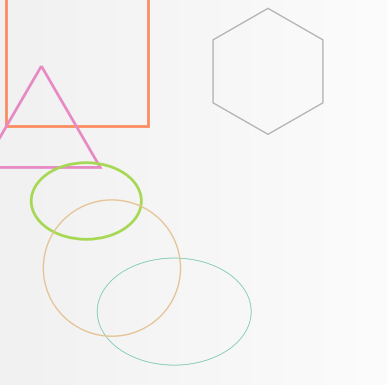[{"shape": "oval", "thickness": 0.5, "radius": 0.99, "center": [0.45, 0.191]}, {"shape": "square", "thickness": 2, "radius": 0.92, "center": [0.199, 0.855]}, {"shape": "triangle", "thickness": 2, "radius": 0.88, "center": [0.107, 0.653]}, {"shape": "oval", "thickness": 2, "radius": 0.71, "center": [0.223, 0.478]}, {"shape": "circle", "thickness": 1, "radius": 0.89, "center": [0.289, 0.304]}, {"shape": "hexagon", "thickness": 1, "radius": 0.82, "center": [0.692, 0.815]}]